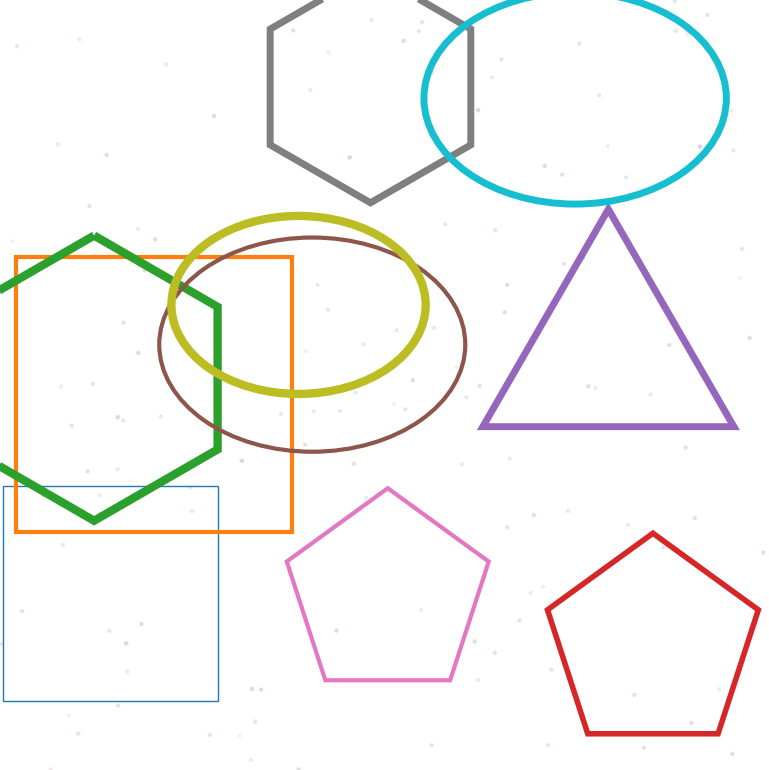[{"shape": "square", "thickness": 0.5, "radius": 0.7, "center": [0.143, 0.229]}, {"shape": "square", "thickness": 1.5, "radius": 0.89, "center": [0.2, 0.488]}, {"shape": "hexagon", "thickness": 3, "radius": 0.93, "center": [0.122, 0.509]}, {"shape": "pentagon", "thickness": 2, "radius": 0.72, "center": [0.848, 0.164]}, {"shape": "triangle", "thickness": 2.5, "radius": 0.94, "center": [0.79, 0.54]}, {"shape": "oval", "thickness": 1.5, "radius": 0.99, "center": [0.406, 0.552]}, {"shape": "pentagon", "thickness": 1.5, "radius": 0.69, "center": [0.504, 0.228]}, {"shape": "hexagon", "thickness": 2.5, "radius": 0.75, "center": [0.481, 0.887]}, {"shape": "oval", "thickness": 3, "radius": 0.83, "center": [0.388, 0.604]}, {"shape": "oval", "thickness": 2.5, "radius": 0.98, "center": [0.747, 0.872]}]